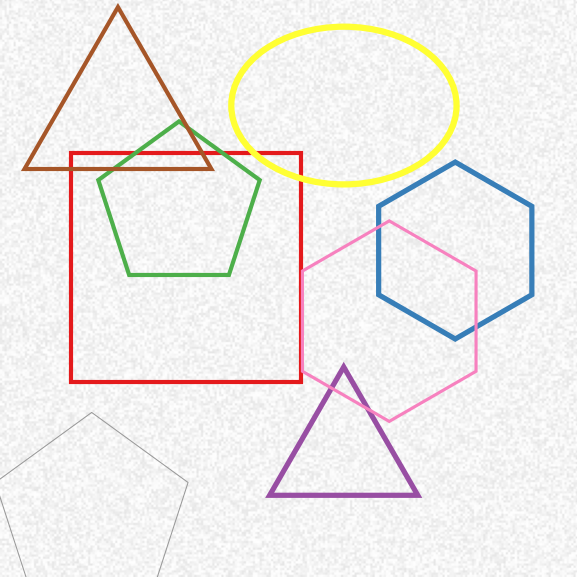[{"shape": "square", "thickness": 2, "radius": 0.99, "center": [0.322, 0.536]}, {"shape": "hexagon", "thickness": 2.5, "radius": 0.77, "center": [0.788, 0.565]}, {"shape": "pentagon", "thickness": 2, "radius": 0.73, "center": [0.31, 0.642]}, {"shape": "triangle", "thickness": 2.5, "radius": 0.74, "center": [0.595, 0.216]}, {"shape": "oval", "thickness": 3, "radius": 0.98, "center": [0.596, 0.816]}, {"shape": "triangle", "thickness": 2, "radius": 0.93, "center": [0.204, 0.8]}, {"shape": "hexagon", "thickness": 1.5, "radius": 0.87, "center": [0.674, 0.443]}, {"shape": "pentagon", "thickness": 0.5, "radius": 0.88, "center": [0.159, 0.109]}]